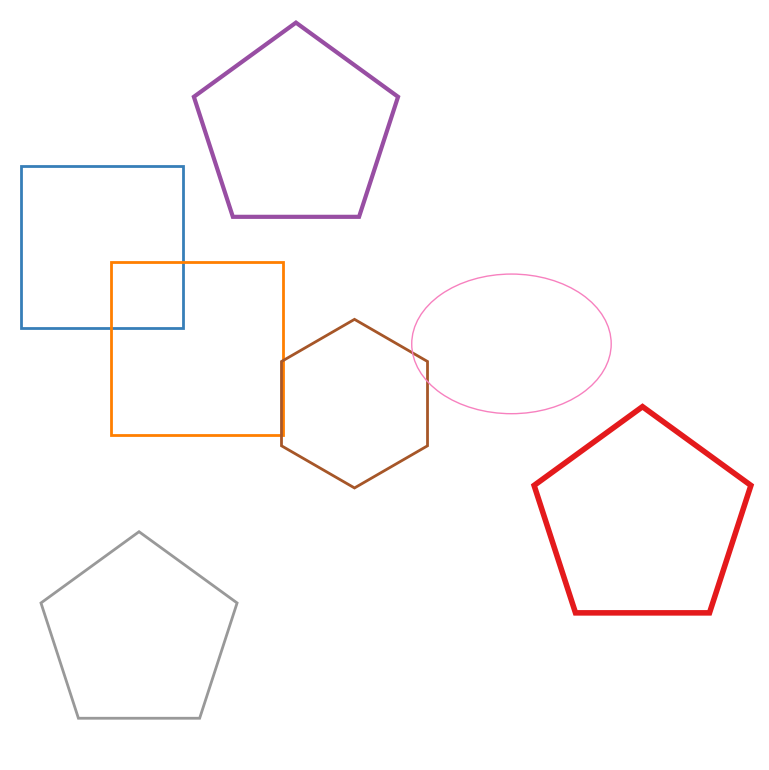[{"shape": "pentagon", "thickness": 2, "radius": 0.74, "center": [0.834, 0.324]}, {"shape": "square", "thickness": 1, "radius": 0.53, "center": [0.132, 0.679]}, {"shape": "pentagon", "thickness": 1.5, "radius": 0.7, "center": [0.384, 0.831]}, {"shape": "square", "thickness": 1, "radius": 0.56, "center": [0.256, 0.548]}, {"shape": "hexagon", "thickness": 1, "radius": 0.55, "center": [0.46, 0.476]}, {"shape": "oval", "thickness": 0.5, "radius": 0.65, "center": [0.664, 0.553]}, {"shape": "pentagon", "thickness": 1, "radius": 0.67, "center": [0.181, 0.176]}]